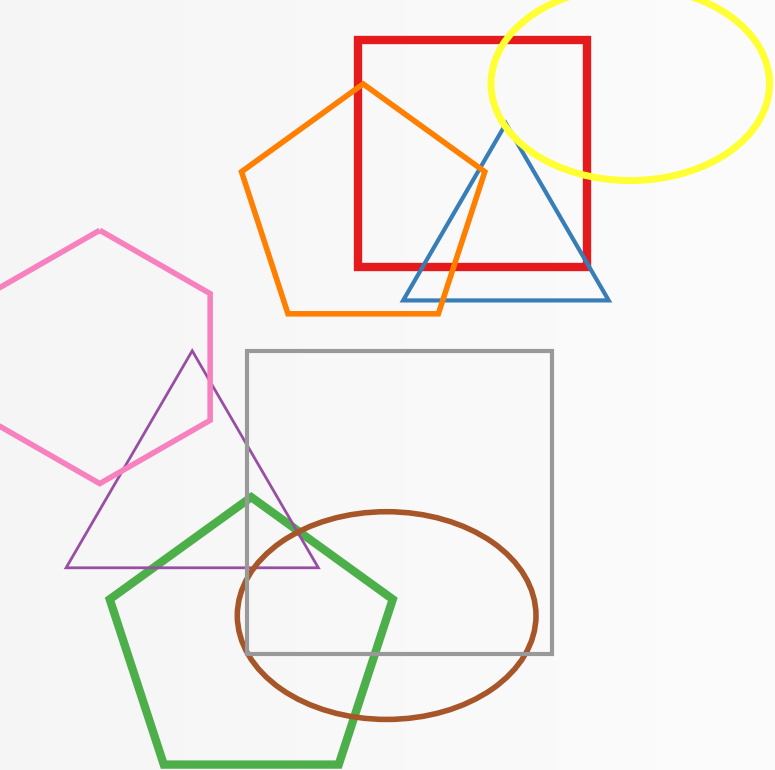[{"shape": "square", "thickness": 3, "radius": 0.74, "center": [0.609, 0.8]}, {"shape": "triangle", "thickness": 1.5, "radius": 0.77, "center": [0.653, 0.686]}, {"shape": "pentagon", "thickness": 3, "radius": 0.96, "center": [0.324, 0.162]}, {"shape": "triangle", "thickness": 1, "radius": 0.94, "center": [0.248, 0.357]}, {"shape": "pentagon", "thickness": 2, "radius": 0.83, "center": [0.469, 0.726]}, {"shape": "oval", "thickness": 2.5, "radius": 0.9, "center": [0.813, 0.891]}, {"shape": "oval", "thickness": 2, "radius": 0.96, "center": [0.499, 0.201]}, {"shape": "hexagon", "thickness": 2, "radius": 0.82, "center": [0.129, 0.536]}, {"shape": "square", "thickness": 1.5, "radius": 0.98, "center": [0.515, 0.348]}]